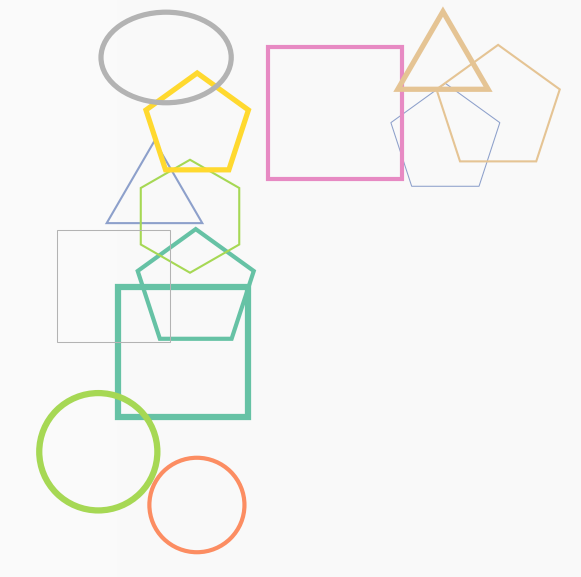[{"shape": "pentagon", "thickness": 2, "radius": 0.52, "center": [0.337, 0.497]}, {"shape": "square", "thickness": 3, "radius": 0.56, "center": [0.315, 0.389]}, {"shape": "circle", "thickness": 2, "radius": 0.41, "center": [0.339, 0.125]}, {"shape": "triangle", "thickness": 1, "radius": 0.47, "center": [0.266, 0.66]}, {"shape": "pentagon", "thickness": 0.5, "radius": 0.49, "center": [0.766, 0.756]}, {"shape": "square", "thickness": 2, "radius": 0.57, "center": [0.576, 0.803]}, {"shape": "hexagon", "thickness": 1, "radius": 0.49, "center": [0.327, 0.625]}, {"shape": "circle", "thickness": 3, "radius": 0.51, "center": [0.169, 0.217]}, {"shape": "pentagon", "thickness": 2.5, "radius": 0.46, "center": [0.339, 0.78]}, {"shape": "triangle", "thickness": 2.5, "radius": 0.45, "center": [0.762, 0.889]}, {"shape": "pentagon", "thickness": 1, "radius": 0.56, "center": [0.857, 0.81]}, {"shape": "oval", "thickness": 2.5, "radius": 0.56, "center": [0.286, 0.9]}, {"shape": "square", "thickness": 0.5, "radius": 0.48, "center": [0.196, 0.504]}]